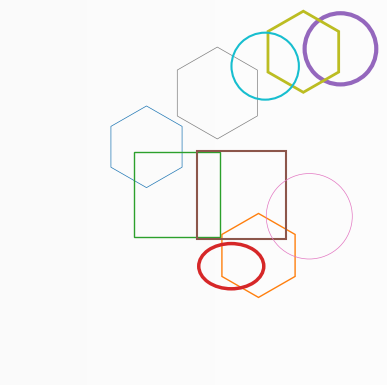[{"shape": "hexagon", "thickness": 0.5, "radius": 0.53, "center": [0.378, 0.619]}, {"shape": "hexagon", "thickness": 1, "radius": 0.55, "center": [0.667, 0.337]}, {"shape": "square", "thickness": 1, "radius": 0.55, "center": [0.456, 0.494]}, {"shape": "oval", "thickness": 2.5, "radius": 0.42, "center": [0.597, 0.309]}, {"shape": "circle", "thickness": 3, "radius": 0.46, "center": [0.879, 0.873]}, {"shape": "square", "thickness": 1.5, "radius": 0.57, "center": [0.623, 0.493]}, {"shape": "circle", "thickness": 0.5, "radius": 0.55, "center": [0.798, 0.438]}, {"shape": "hexagon", "thickness": 0.5, "radius": 0.6, "center": [0.561, 0.758]}, {"shape": "hexagon", "thickness": 2, "radius": 0.53, "center": [0.783, 0.866]}, {"shape": "circle", "thickness": 1.5, "radius": 0.43, "center": [0.684, 0.828]}]